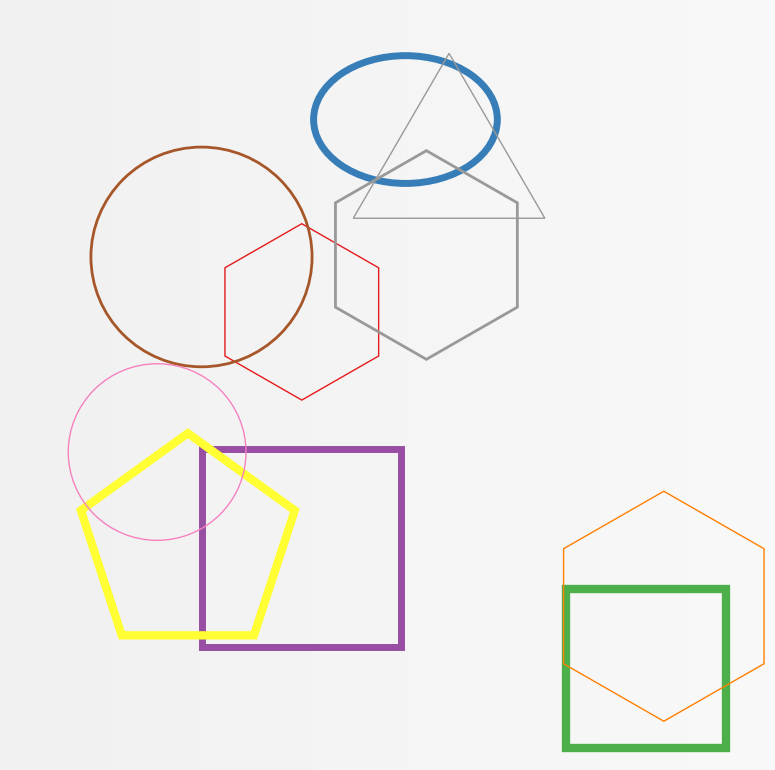[{"shape": "hexagon", "thickness": 0.5, "radius": 0.57, "center": [0.389, 0.595]}, {"shape": "oval", "thickness": 2.5, "radius": 0.59, "center": [0.523, 0.845]}, {"shape": "square", "thickness": 3, "radius": 0.51, "center": [0.834, 0.132]}, {"shape": "square", "thickness": 2.5, "radius": 0.64, "center": [0.389, 0.288]}, {"shape": "hexagon", "thickness": 0.5, "radius": 0.75, "center": [0.857, 0.213]}, {"shape": "pentagon", "thickness": 3, "radius": 0.73, "center": [0.242, 0.292]}, {"shape": "circle", "thickness": 1, "radius": 0.71, "center": [0.26, 0.666]}, {"shape": "circle", "thickness": 0.5, "radius": 0.57, "center": [0.203, 0.413]}, {"shape": "hexagon", "thickness": 1, "radius": 0.68, "center": [0.55, 0.669]}, {"shape": "triangle", "thickness": 0.5, "radius": 0.71, "center": [0.579, 0.788]}]